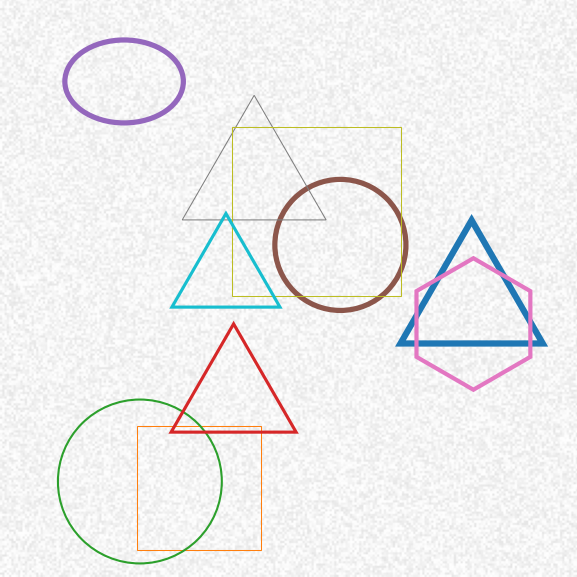[{"shape": "triangle", "thickness": 3, "radius": 0.71, "center": [0.817, 0.475]}, {"shape": "square", "thickness": 0.5, "radius": 0.54, "center": [0.345, 0.154]}, {"shape": "circle", "thickness": 1, "radius": 0.71, "center": [0.242, 0.165]}, {"shape": "triangle", "thickness": 1.5, "radius": 0.62, "center": [0.405, 0.313]}, {"shape": "oval", "thickness": 2.5, "radius": 0.51, "center": [0.215, 0.858]}, {"shape": "circle", "thickness": 2.5, "radius": 0.57, "center": [0.589, 0.575]}, {"shape": "hexagon", "thickness": 2, "radius": 0.57, "center": [0.82, 0.438]}, {"shape": "triangle", "thickness": 0.5, "radius": 0.72, "center": [0.44, 0.69]}, {"shape": "square", "thickness": 0.5, "radius": 0.73, "center": [0.549, 0.633]}, {"shape": "triangle", "thickness": 1.5, "radius": 0.54, "center": [0.391, 0.521]}]